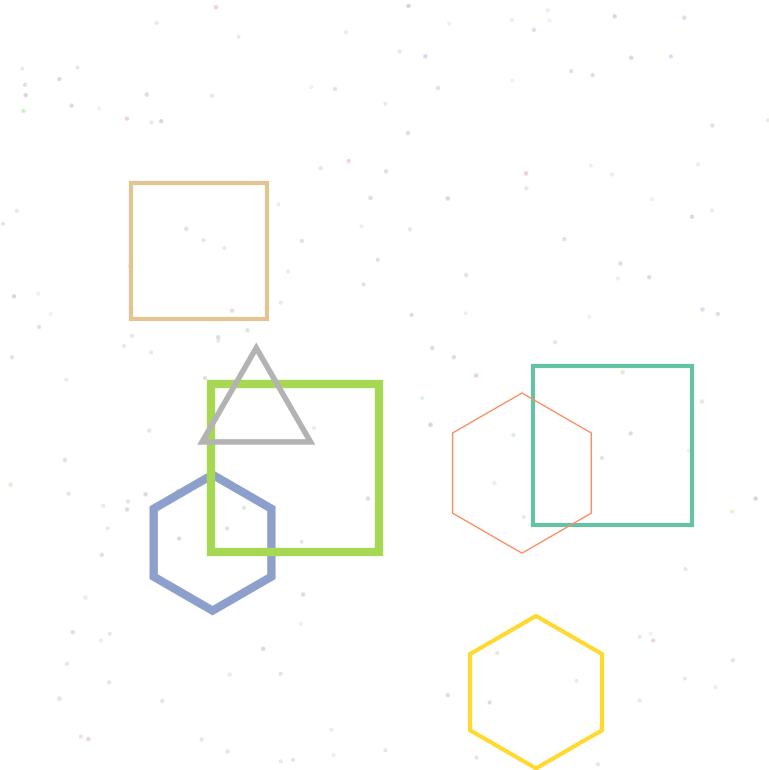[{"shape": "square", "thickness": 1.5, "radius": 0.52, "center": [0.796, 0.421]}, {"shape": "hexagon", "thickness": 0.5, "radius": 0.52, "center": [0.678, 0.386]}, {"shape": "hexagon", "thickness": 3, "radius": 0.44, "center": [0.276, 0.295]}, {"shape": "square", "thickness": 3, "radius": 0.55, "center": [0.383, 0.392]}, {"shape": "hexagon", "thickness": 1.5, "radius": 0.49, "center": [0.696, 0.101]}, {"shape": "square", "thickness": 1.5, "radius": 0.44, "center": [0.259, 0.674]}, {"shape": "triangle", "thickness": 2, "radius": 0.41, "center": [0.333, 0.467]}]